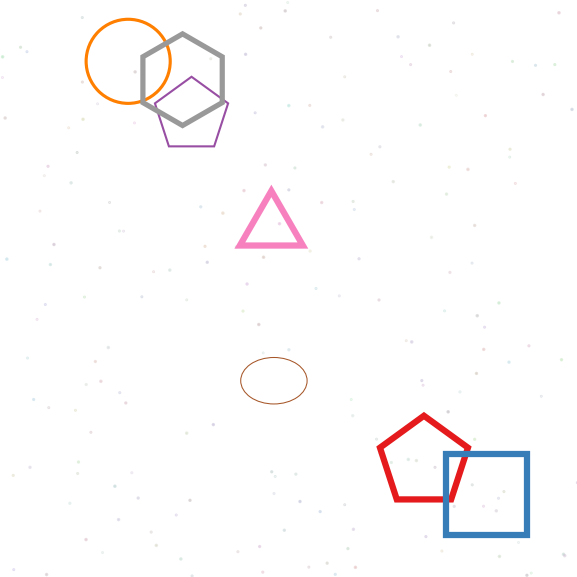[{"shape": "pentagon", "thickness": 3, "radius": 0.4, "center": [0.734, 0.199]}, {"shape": "square", "thickness": 3, "radius": 0.35, "center": [0.842, 0.142]}, {"shape": "pentagon", "thickness": 1, "radius": 0.33, "center": [0.332, 0.8]}, {"shape": "circle", "thickness": 1.5, "radius": 0.36, "center": [0.222, 0.893]}, {"shape": "oval", "thickness": 0.5, "radius": 0.29, "center": [0.474, 0.34]}, {"shape": "triangle", "thickness": 3, "radius": 0.32, "center": [0.47, 0.606]}, {"shape": "hexagon", "thickness": 2.5, "radius": 0.4, "center": [0.316, 0.861]}]